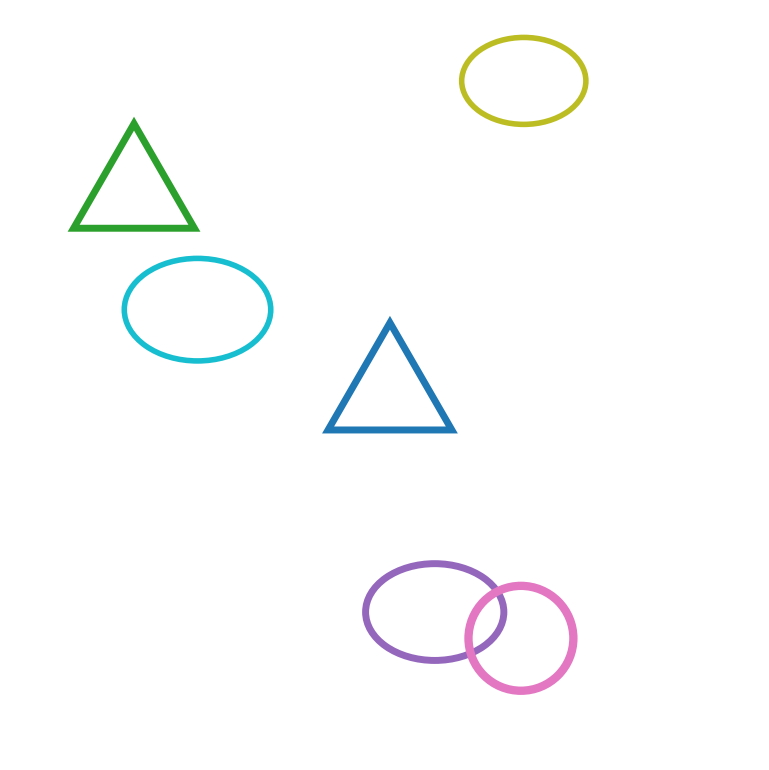[{"shape": "triangle", "thickness": 2.5, "radius": 0.46, "center": [0.506, 0.488]}, {"shape": "triangle", "thickness": 2.5, "radius": 0.45, "center": [0.174, 0.749]}, {"shape": "oval", "thickness": 2.5, "radius": 0.45, "center": [0.565, 0.205]}, {"shape": "circle", "thickness": 3, "radius": 0.34, "center": [0.677, 0.171]}, {"shape": "oval", "thickness": 2, "radius": 0.4, "center": [0.68, 0.895]}, {"shape": "oval", "thickness": 2, "radius": 0.48, "center": [0.257, 0.598]}]